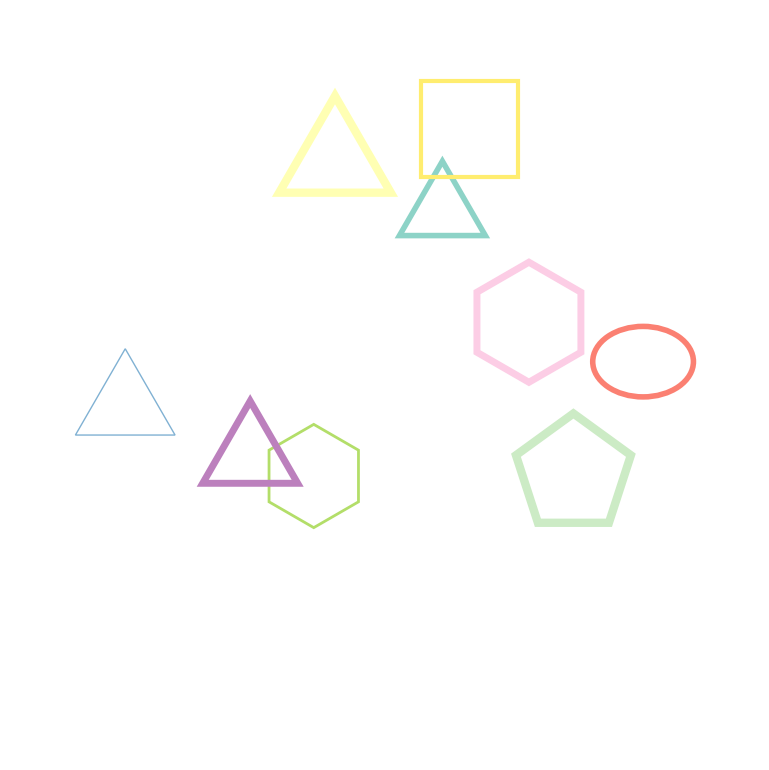[{"shape": "triangle", "thickness": 2, "radius": 0.32, "center": [0.575, 0.726]}, {"shape": "triangle", "thickness": 3, "radius": 0.42, "center": [0.435, 0.792]}, {"shape": "oval", "thickness": 2, "radius": 0.33, "center": [0.835, 0.53]}, {"shape": "triangle", "thickness": 0.5, "radius": 0.37, "center": [0.163, 0.472]}, {"shape": "hexagon", "thickness": 1, "radius": 0.34, "center": [0.407, 0.382]}, {"shape": "hexagon", "thickness": 2.5, "radius": 0.39, "center": [0.687, 0.581]}, {"shape": "triangle", "thickness": 2.5, "radius": 0.36, "center": [0.325, 0.408]}, {"shape": "pentagon", "thickness": 3, "radius": 0.39, "center": [0.745, 0.385]}, {"shape": "square", "thickness": 1.5, "radius": 0.31, "center": [0.61, 0.833]}]